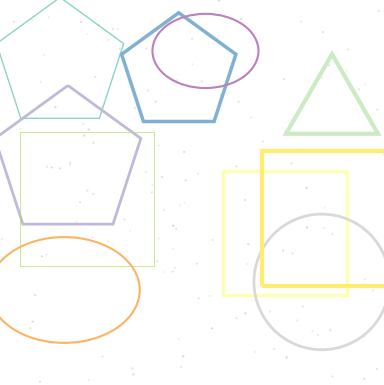[{"shape": "pentagon", "thickness": 1, "radius": 0.87, "center": [0.156, 0.833]}, {"shape": "square", "thickness": 2.5, "radius": 0.81, "center": [0.74, 0.394]}, {"shape": "pentagon", "thickness": 2, "radius": 1.0, "center": [0.176, 0.579]}, {"shape": "pentagon", "thickness": 2.5, "radius": 0.78, "center": [0.464, 0.811]}, {"shape": "oval", "thickness": 1.5, "radius": 0.98, "center": [0.167, 0.247]}, {"shape": "square", "thickness": 0.5, "radius": 0.87, "center": [0.225, 0.483]}, {"shape": "circle", "thickness": 2, "radius": 0.88, "center": [0.836, 0.268]}, {"shape": "oval", "thickness": 1.5, "radius": 0.69, "center": [0.534, 0.868]}, {"shape": "triangle", "thickness": 3, "radius": 0.69, "center": [0.862, 0.722]}, {"shape": "square", "thickness": 3, "radius": 0.88, "center": [0.855, 0.432]}]